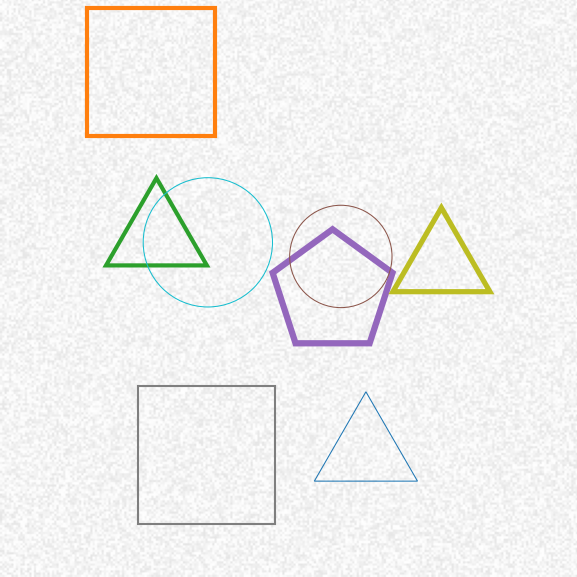[{"shape": "triangle", "thickness": 0.5, "radius": 0.52, "center": [0.634, 0.218]}, {"shape": "square", "thickness": 2, "radius": 0.55, "center": [0.262, 0.875]}, {"shape": "triangle", "thickness": 2, "radius": 0.5, "center": [0.271, 0.59]}, {"shape": "pentagon", "thickness": 3, "radius": 0.55, "center": [0.576, 0.493]}, {"shape": "circle", "thickness": 0.5, "radius": 0.44, "center": [0.59, 0.555]}, {"shape": "square", "thickness": 1, "radius": 0.59, "center": [0.358, 0.211]}, {"shape": "triangle", "thickness": 2.5, "radius": 0.48, "center": [0.764, 0.542]}, {"shape": "circle", "thickness": 0.5, "radius": 0.56, "center": [0.36, 0.58]}]